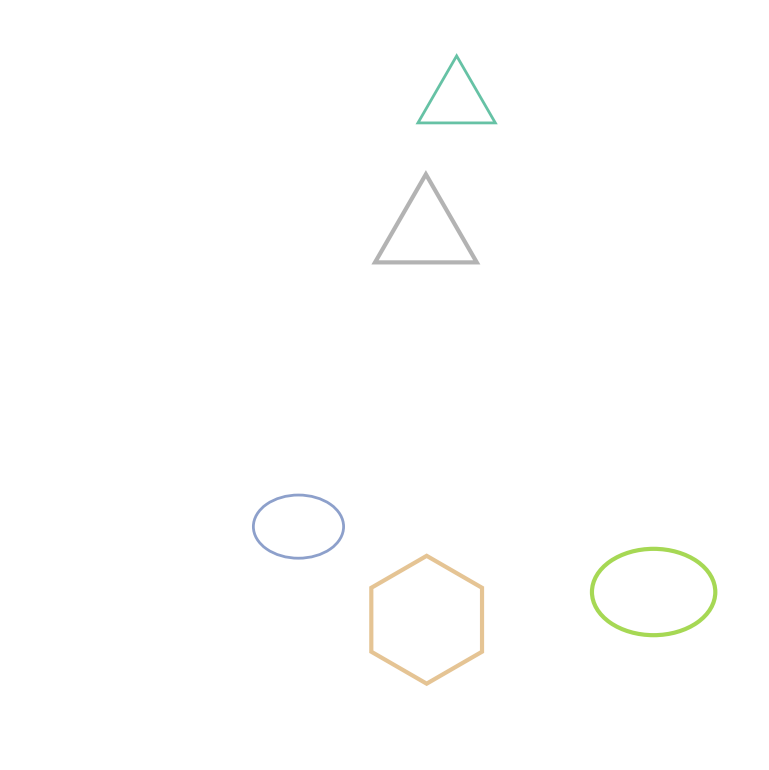[{"shape": "triangle", "thickness": 1, "radius": 0.29, "center": [0.593, 0.869]}, {"shape": "oval", "thickness": 1, "radius": 0.29, "center": [0.388, 0.316]}, {"shape": "oval", "thickness": 1.5, "radius": 0.4, "center": [0.849, 0.231]}, {"shape": "hexagon", "thickness": 1.5, "radius": 0.42, "center": [0.554, 0.195]}, {"shape": "triangle", "thickness": 1.5, "radius": 0.38, "center": [0.553, 0.697]}]